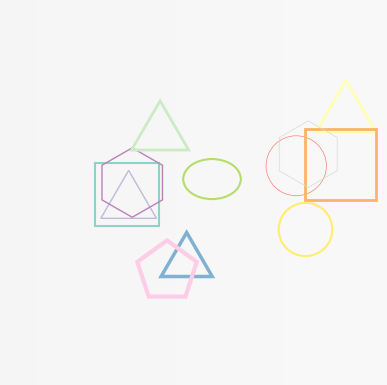[{"shape": "square", "thickness": 1.5, "radius": 0.41, "center": [0.328, 0.495]}, {"shape": "triangle", "thickness": 2, "radius": 0.45, "center": [0.893, 0.701]}, {"shape": "triangle", "thickness": 1, "radius": 0.42, "center": [0.332, 0.474]}, {"shape": "circle", "thickness": 0.5, "radius": 0.39, "center": [0.764, 0.569]}, {"shape": "triangle", "thickness": 2.5, "radius": 0.38, "center": [0.482, 0.32]}, {"shape": "square", "thickness": 2, "radius": 0.46, "center": [0.878, 0.573]}, {"shape": "oval", "thickness": 1.5, "radius": 0.37, "center": [0.547, 0.535]}, {"shape": "pentagon", "thickness": 3, "radius": 0.4, "center": [0.431, 0.295]}, {"shape": "hexagon", "thickness": 0.5, "radius": 0.43, "center": [0.795, 0.6]}, {"shape": "hexagon", "thickness": 1, "radius": 0.45, "center": [0.341, 0.526]}, {"shape": "triangle", "thickness": 2, "radius": 0.43, "center": [0.413, 0.653]}, {"shape": "circle", "thickness": 1.5, "radius": 0.35, "center": [0.788, 0.404]}]